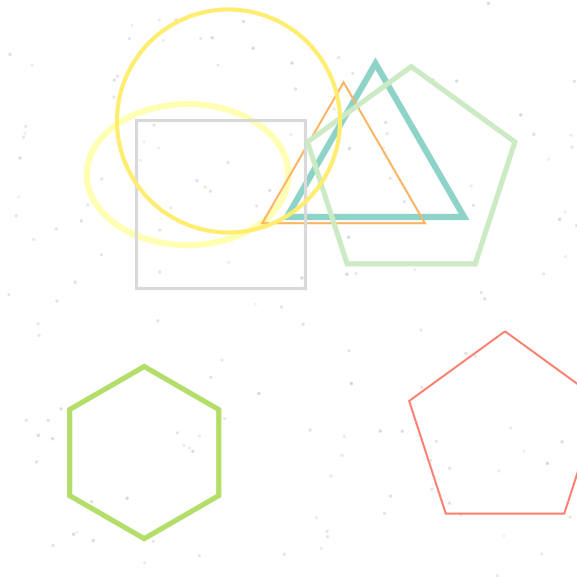[{"shape": "triangle", "thickness": 3, "radius": 0.89, "center": [0.65, 0.712]}, {"shape": "oval", "thickness": 3, "radius": 0.87, "center": [0.325, 0.697]}, {"shape": "pentagon", "thickness": 1, "radius": 0.87, "center": [0.874, 0.251]}, {"shape": "triangle", "thickness": 1, "radius": 0.81, "center": [0.595, 0.694]}, {"shape": "hexagon", "thickness": 2.5, "radius": 0.75, "center": [0.25, 0.215]}, {"shape": "square", "thickness": 1.5, "radius": 0.73, "center": [0.382, 0.646]}, {"shape": "pentagon", "thickness": 2.5, "radius": 0.94, "center": [0.712, 0.695]}, {"shape": "circle", "thickness": 2, "radius": 0.97, "center": [0.396, 0.79]}]